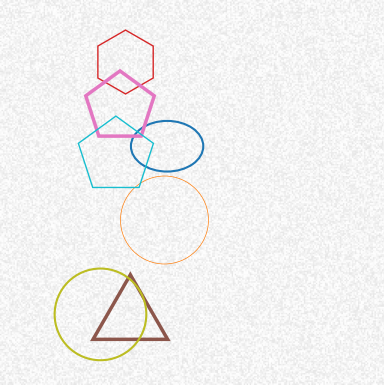[{"shape": "oval", "thickness": 1.5, "radius": 0.47, "center": [0.434, 0.62]}, {"shape": "circle", "thickness": 0.5, "radius": 0.57, "center": [0.427, 0.429]}, {"shape": "hexagon", "thickness": 1, "radius": 0.41, "center": [0.326, 0.839]}, {"shape": "triangle", "thickness": 2.5, "radius": 0.56, "center": [0.339, 0.175]}, {"shape": "pentagon", "thickness": 2.5, "radius": 0.47, "center": [0.312, 0.722]}, {"shape": "circle", "thickness": 1.5, "radius": 0.6, "center": [0.261, 0.183]}, {"shape": "pentagon", "thickness": 1, "radius": 0.51, "center": [0.301, 0.596]}]